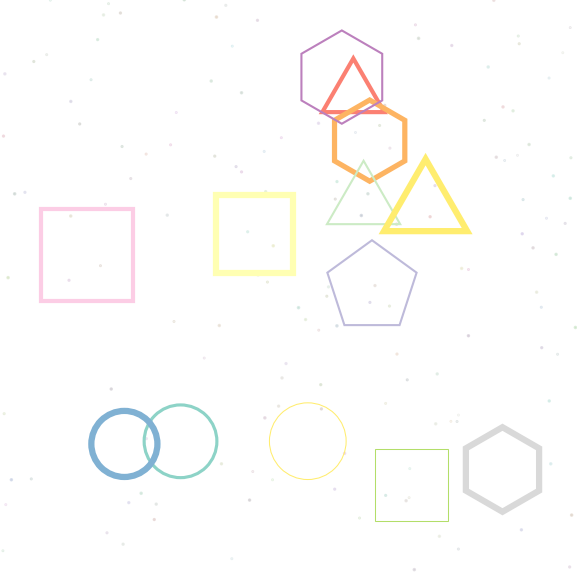[{"shape": "circle", "thickness": 1.5, "radius": 0.31, "center": [0.313, 0.235]}, {"shape": "square", "thickness": 3, "radius": 0.34, "center": [0.441, 0.594]}, {"shape": "pentagon", "thickness": 1, "radius": 0.41, "center": [0.644, 0.502]}, {"shape": "triangle", "thickness": 2, "radius": 0.31, "center": [0.612, 0.836]}, {"shape": "circle", "thickness": 3, "radius": 0.29, "center": [0.215, 0.23]}, {"shape": "hexagon", "thickness": 2.5, "radius": 0.35, "center": [0.64, 0.756]}, {"shape": "square", "thickness": 0.5, "radius": 0.31, "center": [0.713, 0.159]}, {"shape": "square", "thickness": 2, "radius": 0.4, "center": [0.151, 0.558]}, {"shape": "hexagon", "thickness": 3, "radius": 0.37, "center": [0.87, 0.186]}, {"shape": "hexagon", "thickness": 1, "radius": 0.4, "center": [0.592, 0.866]}, {"shape": "triangle", "thickness": 1, "radius": 0.37, "center": [0.63, 0.648]}, {"shape": "circle", "thickness": 0.5, "radius": 0.33, "center": [0.533, 0.235]}, {"shape": "triangle", "thickness": 3, "radius": 0.42, "center": [0.737, 0.64]}]